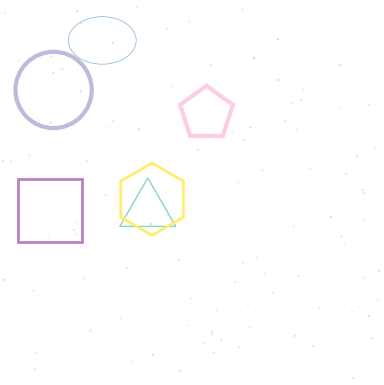[{"shape": "triangle", "thickness": 1, "radius": 0.42, "center": [0.384, 0.454]}, {"shape": "circle", "thickness": 3, "radius": 0.5, "center": [0.139, 0.766]}, {"shape": "oval", "thickness": 0.5, "radius": 0.44, "center": [0.266, 0.895]}, {"shape": "pentagon", "thickness": 3, "radius": 0.36, "center": [0.536, 0.705]}, {"shape": "square", "thickness": 2, "radius": 0.41, "center": [0.13, 0.453]}, {"shape": "hexagon", "thickness": 2, "radius": 0.47, "center": [0.395, 0.483]}]